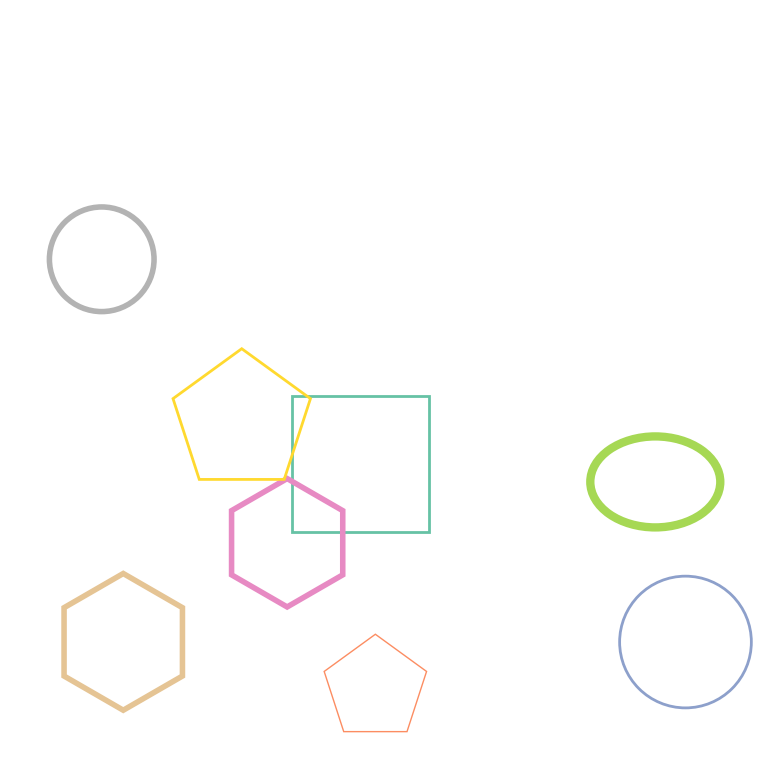[{"shape": "square", "thickness": 1, "radius": 0.44, "center": [0.468, 0.398]}, {"shape": "pentagon", "thickness": 0.5, "radius": 0.35, "center": [0.487, 0.106]}, {"shape": "circle", "thickness": 1, "radius": 0.43, "center": [0.89, 0.166]}, {"shape": "hexagon", "thickness": 2, "radius": 0.42, "center": [0.373, 0.295]}, {"shape": "oval", "thickness": 3, "radius": 0.42, "center": [0.851, 0.374]}, {"shape": "pentagon", "thickness": 1, "radius": 0.47, "center": [0.314, 0.453]}, {"shape": "hexagon", "thickness": 2, "radius": 0.44, "center": [0.16, 0.166]}, {"shape": "circle", "thickness": 2, "radius": 0.34, "center": [0.132, 0.663]}]